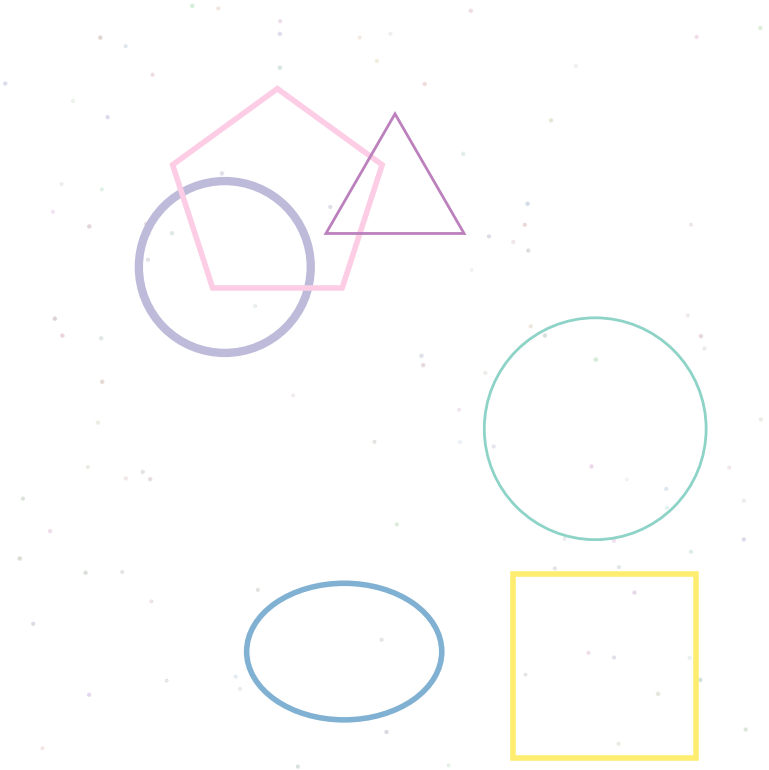[{"shape": "circle", "thickness": 1, "radius": 0.72, "center": [0.773, 0.443]}, {"shape": "circle", "thickness": 3, "radius": 0.56, "center": [0.292, 0.653]}, {"shape": "oval", "thickness": 2, "radius": 0.63, "center": [0.447, 0.154]}, {"shape": "pentagon", "thickness": 2, "radius": 0.72, "center": [0.36, 0.742]}, {"shape": "triangle", "thickness": 1, "radius": 0.52, "center": [0.513, 0.749]}, {"shape": "square", "thickness": 2, "radius": 0.6, "center": [0.785, 0.135]}]